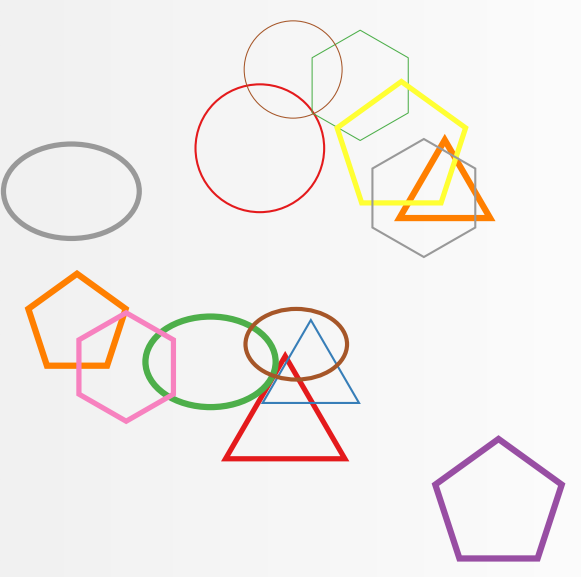[{"shape": "triangle", "thickness": 2.5, "radius": 0.59, "center": [0.491, 0.264]}, {"shape": "circle", "thickness": 1, "radius": 0.55, "center": [0.447, 0.742]}, {"shape": "triangle", "thickness": 1, "radius": 0.48, "center": [0.535, 0.349]}, {"shape": "hexagon", "thickness": 0.5, "radius": 0.48, "center": [0.62, 0.851]}, {"shape": "oval", "thickness": 3, "radius": 0.56, "center": [0.362, 0.373]}, {"shape": "pentagon", "thickness": 3, "radius": 0.57, "center": [0.858, 0.125]}, {"shape": "triangle", "thickness": 3, "radius": 0.45, "center": [0.765, 0.667]}, {"shape": "pentagon", "thickness": 3, "radius": 0.44, "center": [0.132, 0.437]}, {"shape": "pentagon", "thickness": 2.5, "radius": 0.58, "center": [0.691, 0.742]}, {"shape": "circle", "thickness": 0.5, "radius": 0.42, "center": [0.504, 0.879]}, {"shape": "oval", "thickness": 2, "radius": 0.44, "center": [0.51, 0.403]}, {"shape": "hexagon", "thickness": 2.5, "radius": 0.47, "center": [0.217, 0.364]}, {"shape": "oval", "thickness": 2.5, "radius": 0.58, "center": [0.123, 0.668]}, {"shape": "hexagon", "thickness": 1, "radius": 0.51, "center": [0.729, 0.656]}]